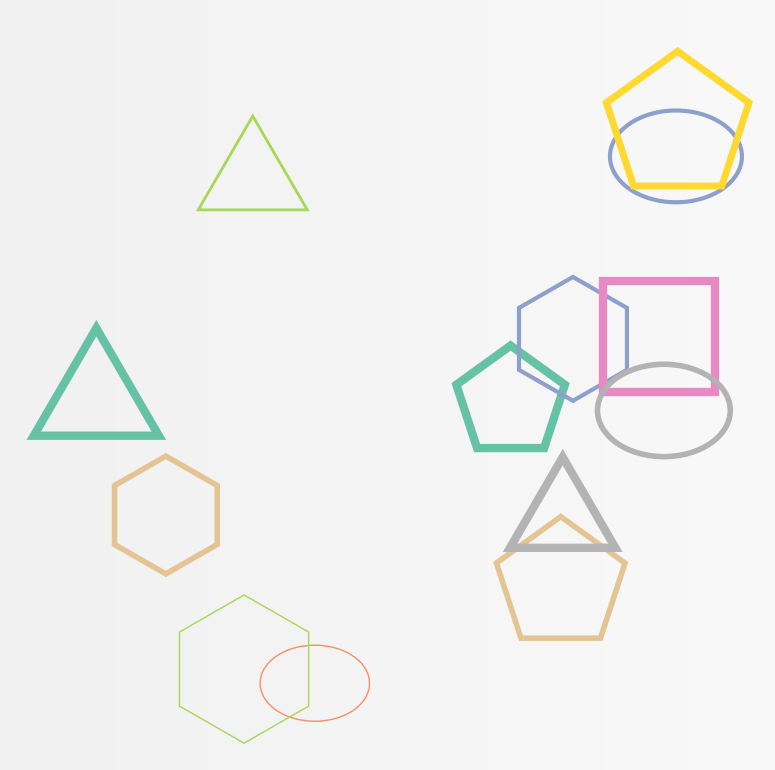[{"shape": "pentagon", "thickness": 3, "radius": 0.37, "center": [0.659, 0.478]}, {"shape": "triangle", "thickness": 3, "radius": 0.47, "center": [0.124, 0.481]}, {"shape": "oval", "thickness": 0.5, "radius": 0.35, "center": [0.406, 0.113]}, {"shape": "hexagon", "thickness": 1.5, "radius": 0.4, "center": [0.739, 0.56]}, {"shape": "oval", "thickness": 1.5, "radius": 0.43, "center": [0.872, 0.797]}, {"shape": "square", "thickness": 3, "radius": 0.36, "center": [0.85, 0.563]}, {"shape": "hexagon", "thickness": 0.5, "radius": 0.48, "center": [0.315, 0.131]}, {"shape": "triangle", "thickness": 1, "radius": 0.41, "center": [0.326, 0.768]}, {"shape": "pentagon", "thickness": 2.5, "radius": 0.48, "center": [0.874, 0.837]}, {"shape": "hexagon", "thickness": 2, "radius": 0.38, "center": [0.214, 0.331]}, {"shape": "pentagon", "thickness": 2, "radius": 0.44, "center": [0.724, 0.242]}, {"shape": "oval", "thickness": 2, "radius": 0.43, "center": [0.857, 0.467]}, {"shape": "triangle", "thickness": 3, "radius": 0.39, "center": [0.726, 0.328]}]